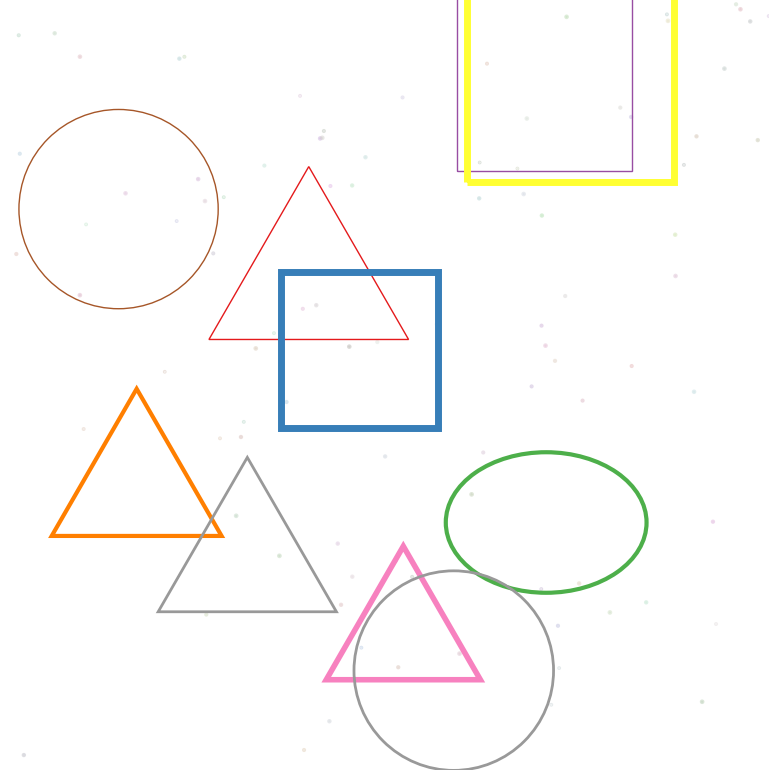[{"shape": "triangle", "thickness": 0.5, "radius": 0.75, "center": [0.401, 0.634]}, {"shape": "square", "thickness": 2.5, "radius": 0.51, "center": [0.467, 0.546]}, {"shape": "oval", "thickness": 1.5, "radius": 0.65, "center": [0.709, 0.321]}, {"shape": "square", "thickness": 0.5, "radius": 0.57, "center": [0.707, 0.892]}, {"shape": "triangle", "thickness": 1.5, "radius": 0.64, "center": [0.177, 0.368]}, {"shape": "square", "thickness": 2.5, "radius": 0.67, "center": [0.741, 0.898]}, {"shape": "circle", "thickness": 0.5, "radius": 0.65, "center": [0.154, 0.728]}, {"shape": "triangle", "thickness": 2, "radius": 0.58, "center": [0.524, 0.175]}, {"shape": "circle", "thickness": 1, "radius": 0.65, "center": [0.589, 0.129]}, {"shape": "triangle", "thickness": 1, "radius": 0.67, "center": [0.321, 0.272]}]